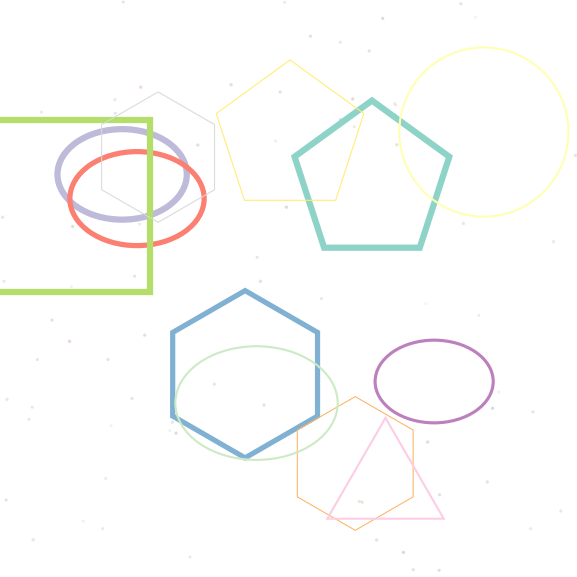[{"shape": "pentagon", "thickness": 3, "radius": 0.7, "center": [0.644, 0.684]}, {"shape": "circle", "thickness": 1, "radius": 0.73, "center": [0.838, 0.77]}, {"shape": "oval", "thickness": 3, "radius": 0.56, "center": [0.211, 0.697]}, {"shape": "oval", "thickness": 2.5, "radius": 0.58, "center": [0.237, 0.655]}, {"shape": "hexagon", "thickness": 2.5, "radius": 0.72, "center": [0.424, 0.351]}, {"shape": "hexagon", "thickness": 0.5, "radius": 0.58, "center": [0.615, 0.197]}, {"shape": "square", "thickness": 3, "radius": 0.74, "center": [0.111, 0.642]}, {"shape": "triangle", "thickness": 1, "radius": 0.58, "center": [0.668, 0.159]}, {"shape": "hexagon", "thickness": 0.5, "radius": 0.56, "center": [0.274, 0.727]}, {"shape": "oval", "thickness": 1.5, "radius": 0.51, "center": [0.752, 0.339]}, {"shape": "oval", "thickness": 1, "radius": 0.7, "center": [0.444, 0.301]}, {"shape": "pentagon", "thickness": 0.5, "radius": 0.67, "center": [0.502, 0.761]}]